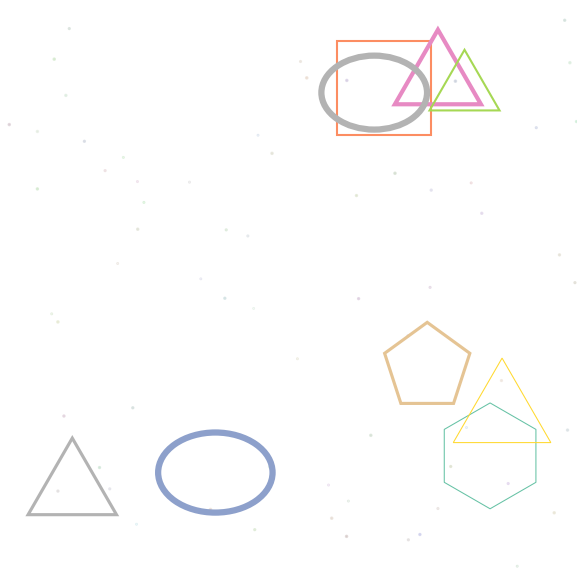[{"shape": "hexagon", "thickness": 0.5, "radius": 0.46, "center": [0.849, 0.21]}, {"shape": "square", "thickness": 1, "radius": 0.41, "center": [0.664, 0.846]}, {"shape": "oval", "thickness": 3, "radius": 0.5, "center": [0.373, 0.181]}, {"shape": "triangle", "thickness": 2, "radius": 0.43, "center": [0.758, 0.862]}, {"shape": "triangle", "thickness": 1, "radius": 0.35, "center": [0.804, 0.843]}, {"shape": "triangle", "thickness": 0.5, "radius": 0.49, "center": [0.869, 0.282]}, {"shape": "pentagon", "thickness": 1.5, "radius": 0.39, "center": [0.74, 0.363]}, {"shape": "oval", "thickness": 3, "radius": 0.46, "center": [0.648, 0.839]}, {"shape": "triangle", "thickness": 1.5, "radius": 0.44, "center": [0.125, 0.152]}]